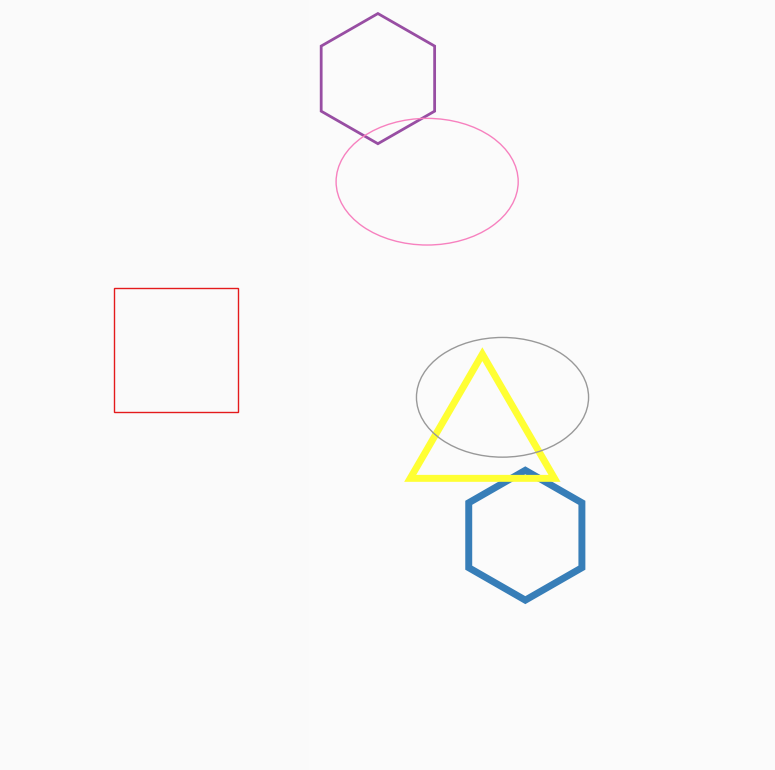[{"shape": "square", "thickness": 0.5, "radius": 0.4, "center": [0.227, 0.545]}, {"shape": "hexagon", "thickness": 2.5, "radius": 0.42, "center": [0.678, 0.305]}, {"shape": "hexagon", "thickness": 1, "radius": 0.42, "center": [0.488, 0.898]}, {"shape": "triangle", "thickness": 2.5, "radius": 0.54, "center": [0.622, 0.433]}, {"shape": "oval", "thickness": 0.5, "radius": 0.59, "center": [0.551, 0.764]}, {"shape": "oval", "thickness": 0.5, "radius": 0.56, "center": [0.648, 0.484]}]